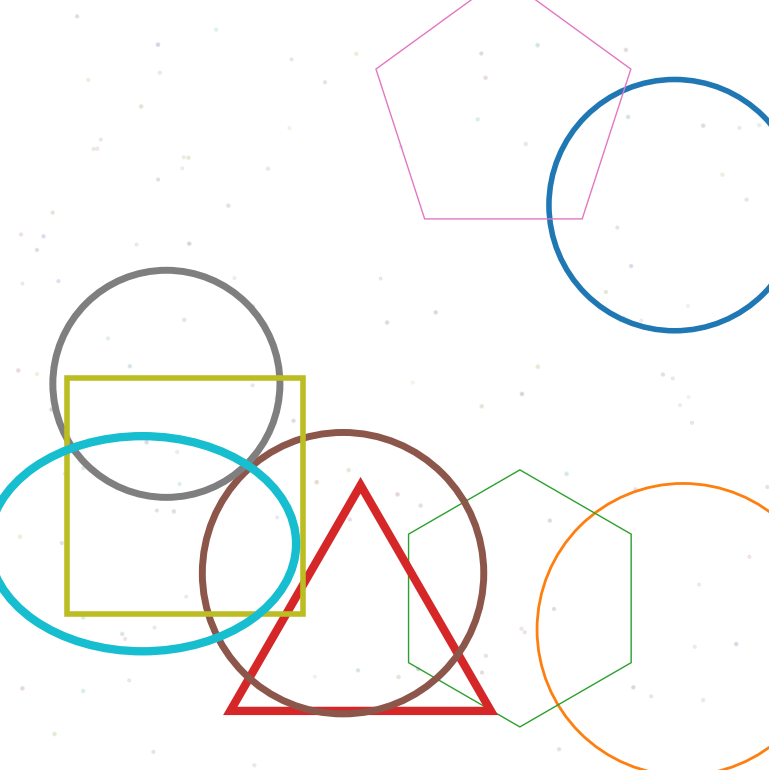[{"shape": "circle", "thickness": 2, "radius": 0.82, "center": [0.876, 0.734]}, {"shape": "circle", "thickness": 1, "radius": 0.95, "center": [0.887, 0.183]}, {"shape": "hexagon", "thickness": 0.5, "radius": 0.83, "center": [0.675, 0.223]}, {"shape": "triangle", "thickness": 3, "radius": 0.98, "center": [0.468, 0.174]}, {"shape": "circle", "thickness": 2.5, "radius": 0.91, "center": [0.446, 0.256]}, {"shape": "pentagon", "thickness": 0.5, "radius": 0.87, "center": [0.654, 0.857]}, {"shape": "circle", "thickness": 2.5, "radius": 0.74, "center": [0.216, 0.502]}, {"shape": "square", "thickness": 2, "radius": 0.76, "center": [0.24, 0.356]}, {"shape": "oval", "thickness": 3, "radius": 1.0, "center": [0.185, 0.294]}]